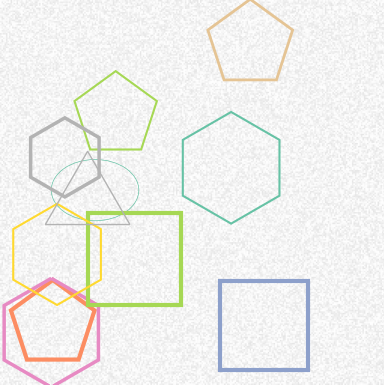[{"shape": "oval", "thickness": 0.5, "radius": 0.57, "center": [0.247, 0.506]}, {"shape": "hexagon", "thickness": 1.5, "radius": 0.72, "center": [0.6, 0.564]}, {"shape": "pentagon", "thickness": 3, "radius": 0.57, "center": [0.137, 0.158]}, {"shape": "square", "thickness": 3, "radius": 0.58, "center": [0.686, 0.155]}, {"shape": "hexagon", "thickness": 2.5, "radius": 0.71, "center": [0.133, 0.136]}, {"shape": "square", "thickness": 3, "radius": 0.6, "center": [0.349, 0.327]}, {"shape": "pentagon", "thickness": 1.5, "radius": 0.56, "center": [0.3, 0.703]}, {"shape": "hexagon", "thickness": 1.5, "radius": 0.66, "center": [0.148, 0.339]}, {"shape": "pentagon", "thickness": 2, "radius": 0.58, "center": [0.65, 0.886]}, {"shape": "triangle", "thickness": 1, "radius": 0.63, "center": [0.228, 0.48]}, {"shape": "hexagon", "thickness": 2.5, "radius": 0.51, "center": [0.168, 0.591]}]